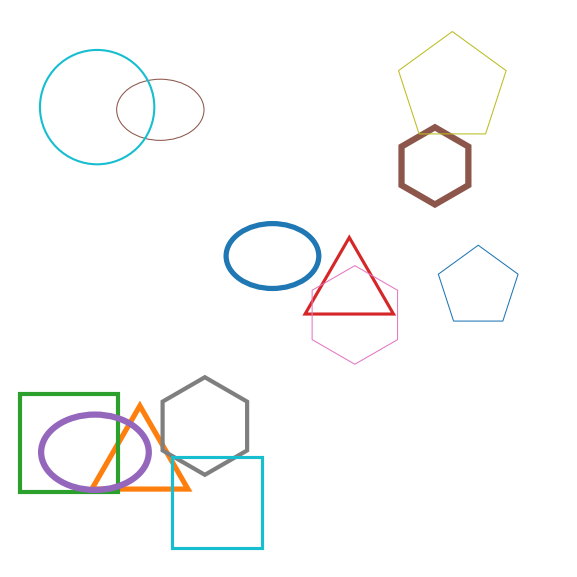[{"shape": "oval", "thickness": 2.5, "radius": 0.4, "center": [0.472, 0.556]}, {"shape": "pentagon", "thickness": 0.5, "radius": 0.36, "center": [0.828, 0.502]}, {"shape": "triangle", "thickness": 2.5, "radius": 0.48, "center": [0.242, 0.2]}, {"shape": "square", "thickness": 2, "radius": 0.43, "center": [0.12, 0.232]}, {"shape": "triangle", "thickness": 1.5, "radius": 0.44, "center": [0.605, 0.5]}, {"shape": "oval", "thickness": 3, "radius": 0.47, "center": [0.164, 0.216]}, {"shape": "oval", "thickness": 0.5, "radius": 0.38, "center": [0.278, 0.809]}, {"shape": "hexagon", "thickness": 3, "radius": 0.33, "center": [0.753, 0.712]}, {"shape": "hexagon", "thickness": 0.5, "radius": 0.43, "center": [0.614, 0.454]}, {"shape": "hexagon", "thickness": 2, "radius": 0.42, "center": [0.355, 0.261]}, {"shape": "pentagon", "thickness": 0.5, "radius": 0.49, "center": [0.783, 0.847]}, {"shape": "square", "thickness": 1.5, "radius": 0.39, "center": [0.376, 0.129]}, {"shape": "circle", "thickness": 1, "radius": 0.5, "center": [0.168, 0.814]}]